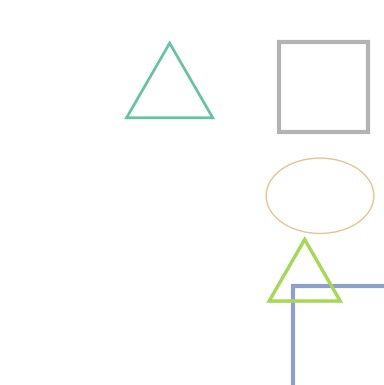[{"shape": "triangle", "thickness": 2, "radius": 0.65, "center": [0.441, 0.759]}, {"shape": "square", "thickness": 3, "radius": 0.65, "center": [0.893, 0.126]}, {"shape": "triangle", "thickness": 2.5, "radius": 0.53, "center": [0.791, 0.271]}, {"shape": "oval", "thickness": 1, "radius": 0.7, "center": [0.831, 0.491]}, {"shape": "square", "thickness": 3, "radius": 0.58, "center": [0.84, 0.775]}]